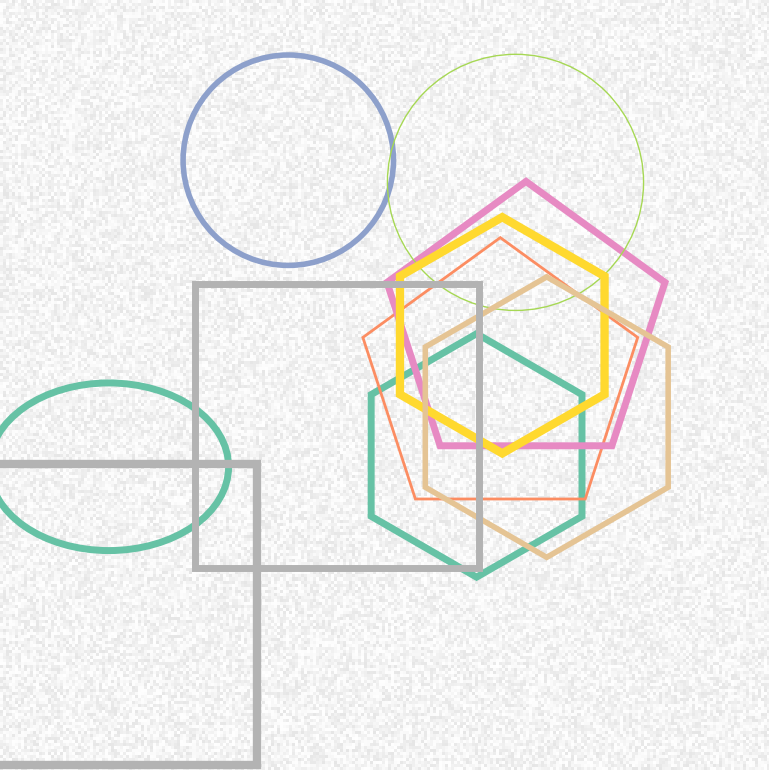[{"shape": "oval", "thickness": 2.5, "radius": 0.78, "center": [0.141, 0.394]}, {"shape": "hexagon", "thickness": 2.5, "radius": 0.79, "center": [0.619, 0.409]}, {"shape": "pentagon", "thickness": 1, "radius": 0.94, "center": [0.65, 0.504]}, {"shape": "circle", "thickness": 2, "radius": 0.68, "center": [0.374, 0.792]}, {"shape": "pentagon", "thickness": 2.5, "radius": 0.95, "center": [0.683, 0.575]}, {"shape": "circle", "thickness": 0.5, "radius": 0.83, "center": [0.669, 0.763]}, {"shape": "hexagon", "thickness": 3, "radius": 0.77, "center": [0.652, 0.565]}, {"shape": "hexagon", "thickness": 2, "radius": 0.91, "center": [0.71, 0.458]}, {"shape": "square", "thickness": 3, "radius": 0.98, "center": [0.138, 0.202]}, {"shape": "square", "thickness": 2.5, "radius": 0.92, "center": [0.438, 0.447]}]